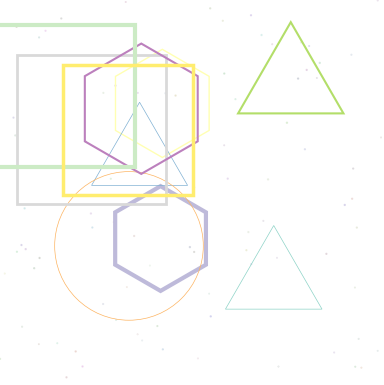[{"shape": "triangle", "thickness": 0.5, "radius": 0.72, "center": [0.711, 0.269]}, {"shape": "hexagon", "thickness": 1, "radius": 0.7, "center": [0.422, 0.731]}, {"shape": "hexagon", "thickness": 3, "radius": 0.68, "center": [0.417, 0.38]}, {"shape": "triangle", "thickness": 0.5, "radius": 0.72, "center": [0.363, 0.59]}, {"shape": "circle", "thickness": 0.5, "radius": 0.97, "center": [0.335, 0.361]}, {"shape": "triangle", "thickness": 1.5, "radius": 0.79, "center": [0.755, 0.784]}, {"shape": "square", "thickness": 2, "radius": 0.97, "center": [0.238, 0.663]}, {"shape": "hexagon", "thickness": 1.5, "radius": 0.85, "center": [0.367, 0.718]}, {"shape": "square", "thickness": 3, "radius": 0.92, "center": [0.166, 0.751]}, {"shape": "square", "thickness": 2.5, "radius": 0.84, "center": [0.333, 0.663]}]